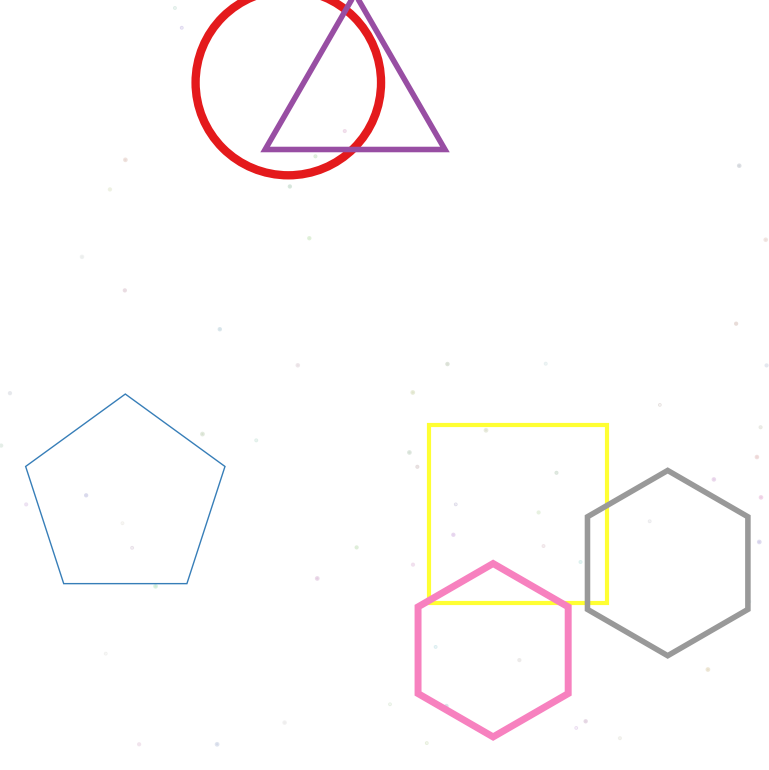[{"shape": "circle", "thickness": 3, "radius": 0.6, "center": [0.374, 0.893]}, {"shape": "pentagon", "thickness": 0.5, "radius": 0.68, "center": [0.163, 0.352]}, {"shape": "triangle", "thickness": 2, "radius": 0.67, "center": [0.461, 0.873]}, {"shape": "square", "thickness": 1.5, "radius": 0.58, "center": [0.673, 0.333]}, {"shape": "hexagon", "thickness": 2.5, "radius": 0.56, "center": [0.64, 0.156]}, {"shape": "hexagon", "thickness": 2, "radius": 0.6, "center": [0.867, 0.269]}]